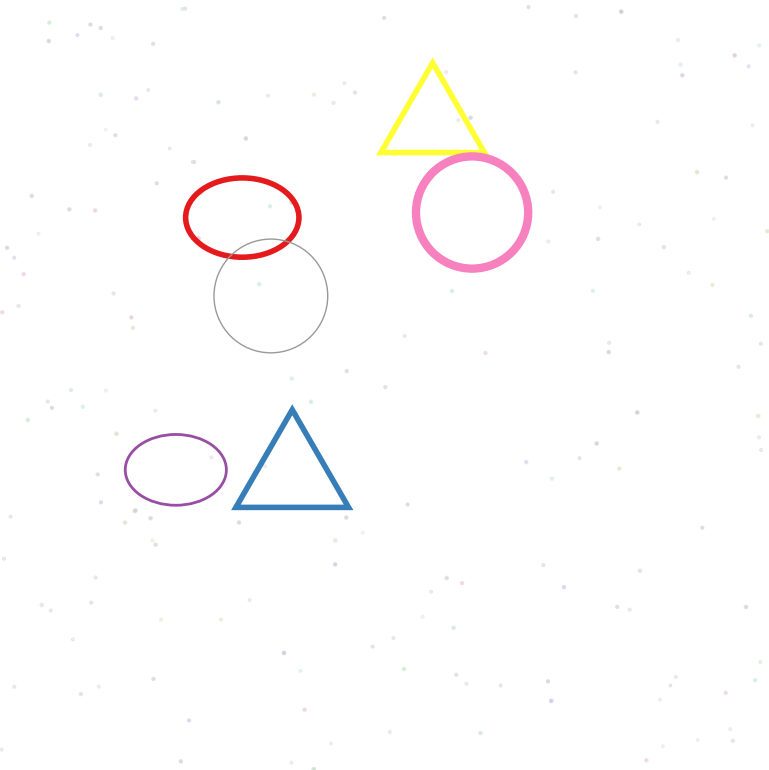[{"shape": "oval", "thickness": 2, "radius": 0.37, "center": [0.315, 0.717]}, {"shape": "triangle", "thickness": 2, "radius": 0.42, "center": [0.38, 0.383]}, {"shape": "oval", "thickness": 1, "radius": 0.33, "center": [0.228, 0.39]}, {"shape": "triangle", "thickness": 2, "radius": 0.39, "center": [0.562, 0.841]}, {"shape": "circle", "thickness": 3, "radius": 0.36, "center": [0.613, 0.724]}, {"shape": "circle", "thickness": 0.5, "radius": 0.37, "center": [0.352, 0.616]}]